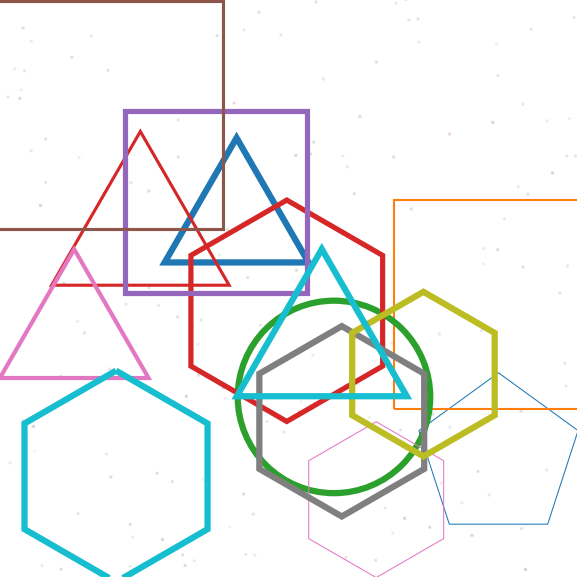[{"shape": "triangle", "thickness": 3, "radius": 0.72, "center": [0.41, 0.617]}, {"shape": "pentagon", "thickness": 0.5, "radius": 0.72, "center": [0.863, 0.209]}, {"shape": "square", "thickness": 1, "radius": 0.9, "center": [0.863, 0.472]}, {"shape": "circle", "thickness": 3, "radius": 0.83, "center": [0.578, 0.312]}, {"shape": "triangle", "thickness": 1.5, "radius": 0.89, "center": [0.243, 0.594]}, {"shape": "hexagon", "thickness": 2.5, "radius": 0.96, "center": [0.497, 0.461]}, {"shape": "square", "thickness": 2.5, "radius": 0.79, "center": [0.374, 0.649]}, {"shape": "square", "thickness": 1.5, "radius": 0.99, "center": [0.188, 0.8]}, {"shape": "hexagon", "thickness": 0.5, "radius": 0.67, "center": [0.651, 0.134]}, {"shape": "triangle", "thickness": 2, "radius": 0.74, "center": [0.129, 0.419]}, {"shape": "hexagon", "thickness": 3, "radius": 0.82, "center": [0.592, 0.27]}, {"shape": "hexagon", "thickness": 3, "radius": 0.71, "center": [0.733, 0.351]}, {"shape": "hexagon", "thickness": 3, "radius": 0.91, "center": [0.201, 0.174]}, {"shape": "triangle", "thickness": 3, "radius": 0.85, "center": [0.557, 0.398]}]